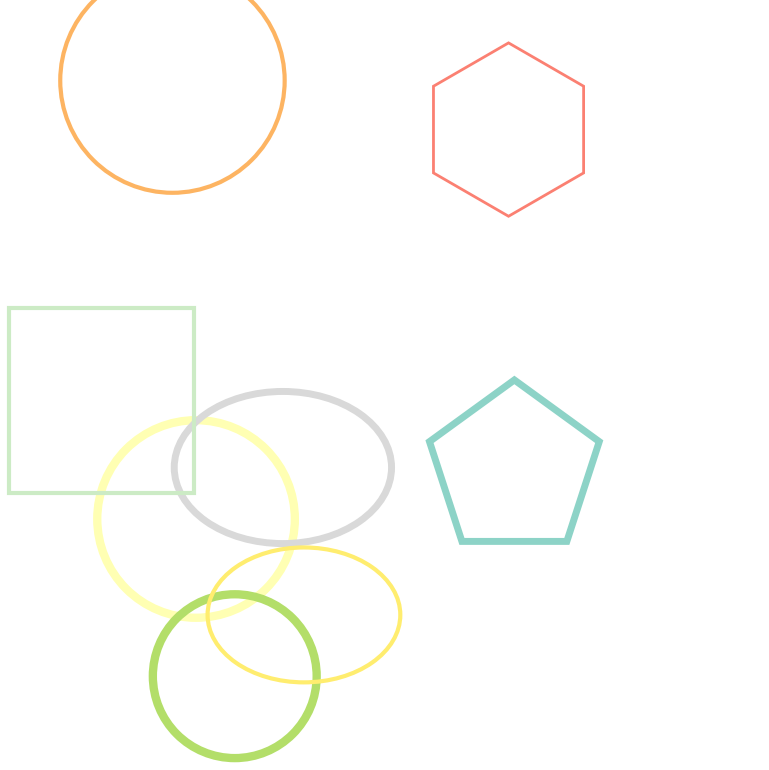[{"shape": "pentagon", "thickness": 2.5, "radius": 0.58, "center": [0.668, 0.391]}, {"shape": "circle", "thickness": 3, "radius": 0.64, "center": [0.255, 0.326]}, {"shape": "hexagon", "thickness": 1, "radius": 0.56, "center": [0.66, 0.832]}, {"shape": "circle", "thickness": 1.5, "radius": 0.73, "center": [0.224, 0.895]}, {"shape": "circle", "thickness": 3, "radius": 0.53, "center": [0.305, 0.122]}, {"shape": "oval", "thickness": 2.5, "radius": 0.71, "center": [0.367, 0.393]}, {"shape": "square", "thickness": 1.5, "radius": 0.6, "center": [0.132, 0.48]}, {"shape": "oval", "thickness": 1.5, "radius": 0.63, "center": [0.395, 0.201]}]